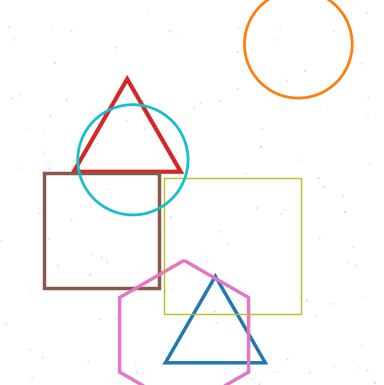[{"shape": "triangle", "thickness": 2.5, "radius": 0.75, "center": [0.559, 0.133]}, {"shape": "circle", "thickness": 2, "radius": 0.7, "center": [0.775, 0.885]}, {"shape": "triangle", "thickness": 3, "radius": 0.8, "center": [0.33, 0.634]}, {"shape": "square", "thickness": 2.5, "radius": 0.74, "center": [0.263, 0.402]}, {"shape": "hexagon", "thickness": 2.5, "radius": 0.97, "center": [0.478, 0.13]}, {"shape": "square", "thickness": 1, "radius": 0.89, "center": [0.604, 0.361]}, {"shape": "circle", "thickness": 2, "radius": 0.72, "center": [0.345, 0.585]}]